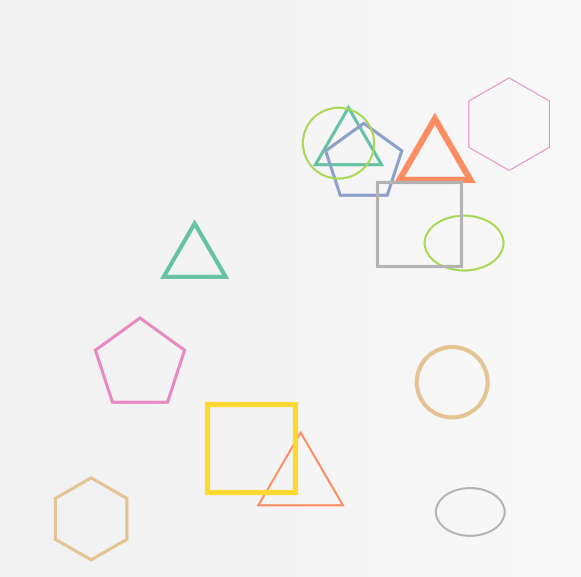[{"shape": "triangle", "thickness": 2, "radius": 0.31, "center": [0.335, 0.551]}, {"shape": "triangle", "thickness": 1.5, "radius": 0.33, "center": [0.6, 0.747]}, {"shape": "triangle", "thickness": 3, "radius": 0.35, "center": [0.748, 0.723]}, {"shape": "triangle", "thickness": 1, "radius": 0.42, "center": [0.517, 0.166]}, {"shape": "pentagon", "thickness": 1.5, "radius": 0.34, "center": [0.626, 0.717]}, {"shape": "pentagon", "thickness": 1.5, "radius": 0.4, "center": [0.241, 0.368]}, {"shape": "hexagon", "thickness": 0.5, "radius": 0.4, "center": [0.876, 0.784]}, {"shape": "circle", "thickness": 1, "radius": 0.31, "center": [0.582, 0.751]}, {"shape": "oval", "thickness": 1, "radius": 0.34, "center": [0.798, 0.578]}, {"shape": "square", "thickness": 2.5, "radius": 0.38, "center": [0.431, 0.223]}, {"shape": "circle", "thickness": 2, "radius": 0.31, "center": [0.778, 0.337]}, {"shape": "hexagon", "thickness": 1.5, "radius": 0.35, "center": [0.157, 0.101]}, {"shape": "square", "thickness": 1.5, "radius": 0.36, "center": [0.721, 0.611]}, {"shape": "oval", "thickness": 1, "radius": 0.3, "center": [0.809, 0.113]}]